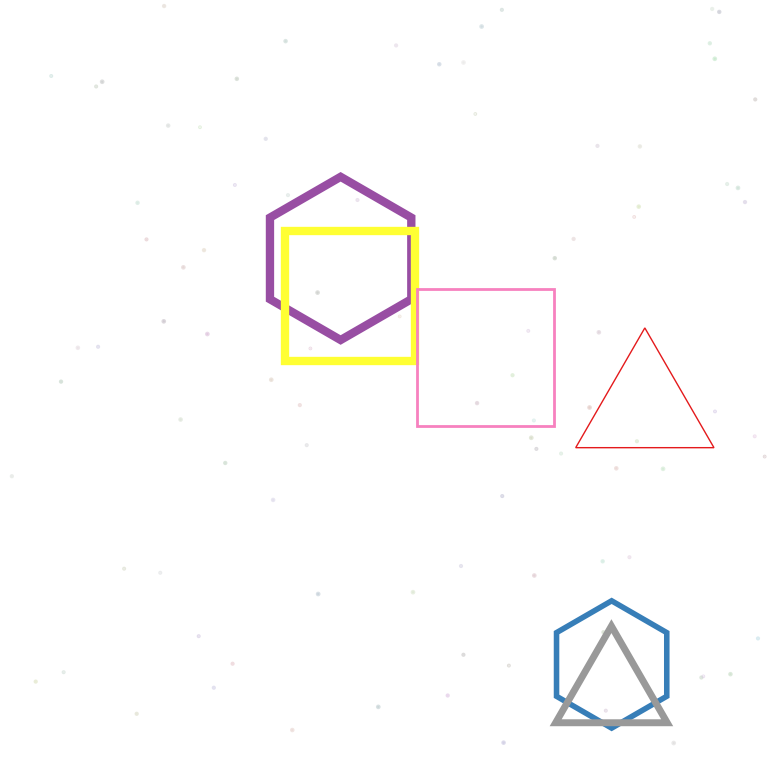[{"shape": "triangle", "thickness": 0.5, "radius": 0.52, "center": [0.837, 0.47]}, {"shape": "hexagon", "thickness": 2, "radius": 0.41, "center": [0.794, 0.137]}, {"shape": "hexagon", "thickness": 3, "radius": 0.53, "center": [0.442, 0.664]}, {"shape": "square", "thickness": 3, "radius": 0.42, "center": [0.454, 0.615]}, {"shape": "square", "thickness": 1, "radius": 0.45, "center": [0.631, 0.536]}, {"shape": "triangle", "thickness": 2.5, "radius": 0.42, "center": [0.794, 0.103]}]